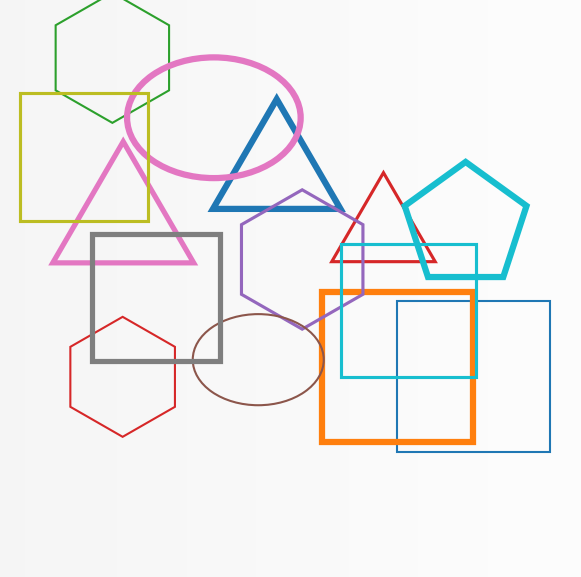[{"shape": "square", "thickness": 1, "radius": 0.66, "center": [0.814, 0.347]}, {"shape": "triangle", "thickness": 3, "radius": 0.63, "center": [0.476, 0.701]}, {"shape": "square", "thickness": 3, "radius": 0.65, "center": [0.684, 0.363]}, {"shape": "hexagon", "thickness": 1, "radius": 0.56, "center": [0.193, 0.899]}, {"shape": "triangle", "thickness": 1.5, "radius": 0.51, "center": [0.66, 0.597]}, {"shape": "hexagon", "thickness": 1, "radius": 0.52, "center": [0.211, 0.347]}, {"shape": "hexagon", "thickness": 1.5, "radius": 0.6, "center": [0.52, 0.55]}, {"shape": "oval", "thickness": 1, "radius": 0.56, "center": [0.444, 0.376]}, {"shape": "triangle", "thickness": 2.5, "radius": 0.7, "center": [0.212, 0.614]}, {"shape": "oval", "thickness": 3, "radius": 0.75, "center": [0.368, 0.795]}, {"shape": "square", "thickness": 2.5, "radius": 0.55, "center": [0.268, 0.484]}, {"shape": "square", "thickness": 1.5, "radius": 0.55, "center": [0.145, 0.727]}, {"shape": "pentagon", "thickness": 3, "radius": 0.55, "center": [0.801, 0.609]}, {"shape": "square", "thickness": 1.5, "radius": 0.58, "center": [0.703, 0.461]}]